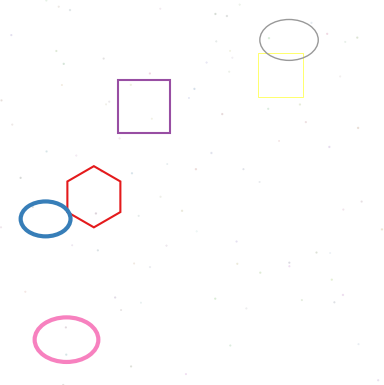[{"shape": "hexagon", "thickness": 1.5, "radius": 0.4, "center": [0.244, 0.489]}, {"shape": "oval", "thickness": 3, "radius": 0.32, "center": [0.118, 0.431]}, {"shape": "square", "thickness": 1.5, "radius": 0.34, "center": [0.375, 0.723]}, {"shape": "square", "thickness": 0.5, "radius": 0.29, "center": [0.729, 0.805]}, {"shape": "oval", "thickness": 3, "radius": 0.41, "center": [0.173, 0.118]}, {"shape": "oval", "thickness": 1, "radius": 0.38, "center": [0.751, 0.896]}]